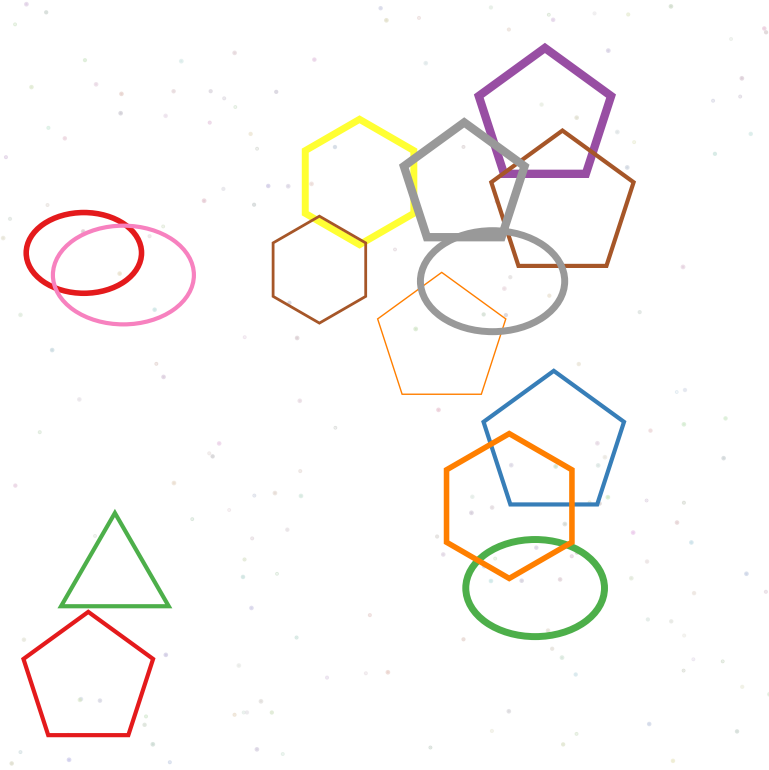[{"shape": "oval", "thickness": 2, "radius": 0.37, "center": [0.109, 0.672]}, {"shape": "pentagon", "thickness": 1.5, "radius": 0.44, "center": [0.115, 0.117]}, {"shape": "pentagon", "thickness": 1.5, "radius": 0.48, "center": [0.719, 0.422]}, {"shape": "triangle", "thickness": 1.5, "radius": 0.4, "center": [0.149, 0.253]}, {"shape": "oval", "thickness": 2.5, "radius": 0.45, "center": [0.695, 0.236]}, {"shape": "pentagon", "thickness": 3, "radius": 0.45, "center": [0.708, 0.847]}, {"shape": "pentagon", "thickness": 0.5, "radius": 0.44, "center": [0.574, 0.559]}, {"shape": "hexagon", "thickness": 2, "radius": 0.47, "center": [0.661, 0.343]}, {"shape": "hexagon", "thickness": 2.5, "radius": 0.41, "center": [0.467, 0.764]}, {"shape": "pentagon", "thickness": 1.5, "radius": 0.49, "center": [0.73, 0.733]}, {"shape": "hexagon", "thickness": 1, "radius": 0.35, "center": [0.415, 0.65]}, {"shape": "oval", "thickness": 1.5, "radius": 0.46, "center": [0.16, 0.643]}, {"shape": "pentagon", "thickness": 3, "radius": 0.41, "center": [0.603, 0.759]}, {"shape": "oval", "thickness": 2.5, "radius": 0.47, "center": [0.64, 0.635]}]